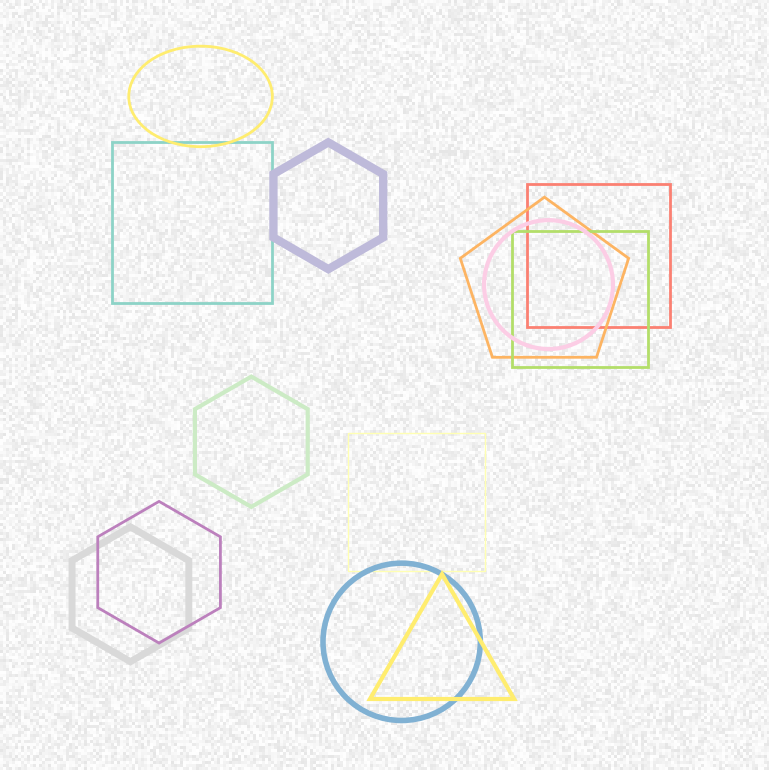[{"shape": "square", "thickness": 1, "radius": 0.52, "center": [0.25, 0.711]}, {"shape": "square", "thickness": 0.5, "radius": 0.45, "center": [0.541, 0.348]}, {"shape": "hexagon", "thickness": 3, "radius": 0.41, "center": [0.426, 0.733]}, {"shape": "square", "thickness": 1, "radius": 0.46, "center": [0.777, 0.668]}, {"shape": "circle", "thickness": 2, "radius": 0.51, "center": [0.522, 0.166]}, {"shape": "pentagon", "thickness": 1, "radius": 0.57, "center": [0.707, 0.629]}, {"shape": "square", "thickness": 1, "radius": 0.44, "center": [0.754, 0.611]}, {"shape": "circle", "thickness": 1.5, "radius": 0.42, "center": [0.712, 0.63]}, {"shape": "hexagon", "thickness": 2.5, "radius": 0.44, "center": [0.169, 0.228]}, {"shape": "hexagon", "thickness": 1, "radius": 0.46, "center": [0.207, 0.257]}, {"shape": "hexagon", "thickness": 1.5, "radius": 0.42, "center": [0.326, 0.426]}, {"shape": "triangle", "thickness": 1.5, "radius": 0.54, "center": [0.574, 0.146]}, {"shape": "oval", "thickness": 1, "radius": 0.47, "center": [0.26, 0.875]}]